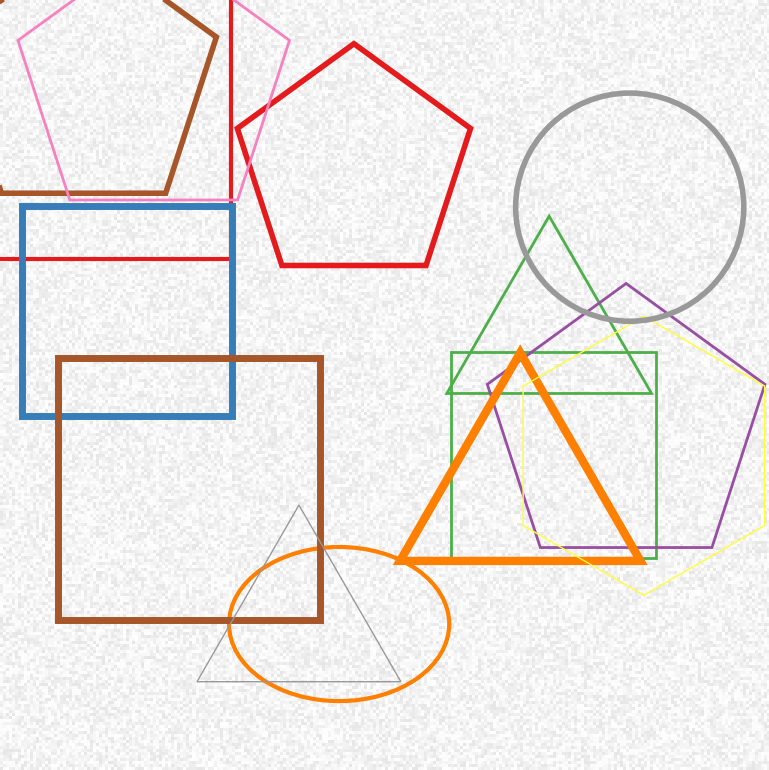[{"shape": "square", "thickness": 1.5, "radius": 0.95, "center": [0.109, 0.854]}, {"shape": "pentagon", "thickness": 2, "radius": 0.8, "center": [0.46, 0.784]}, {"shape": "square", "thickness": 2.5, "radius": 0.68, "center": [0.164, 0.596]}, {"shape": "triangle", "thickness": 1, "radius": 0.77, "center": [0.713, 0.566]}, {"shape": "square", "thickness": 1, "radius": 0.67, "center": [0.719, 0.409]}, {"shape": "pentagon", "thickness": 1, "radius": 0.95, "center": [0.813, 0.442]}, {"shape": "triangle", "thickness": 3, "radius": 0.9, "center": [0.676, 0.362]}, {"shape": "oval", "thickness": 1.5, "radius": 0.71, "center": [0.44, 0.19]}, {"shape": "hexagon", "thickness": 0.5, "radius": 0.91, "center": [0.836, 0.408]}, {"shape": "square", "thickness": 2.5, "radius": 0.85, "center": [0.245, 0.365]}, {"shape": "pentagon", "thickness": 2, "radius": 0.91, "center": [0.109, 0.896]}, {"shape": "pentagon", "thickness": 1, "radius": 0.93, "center": [0.2, 0.89]}, {"shape": "triangle", "thickness": 0.5, "radius": 0.76, "center": [0.388, 0.191]}, {"shape": "circle", "thickness": 2, "radius": 0.74, "center": [0.818, 0.731]}]